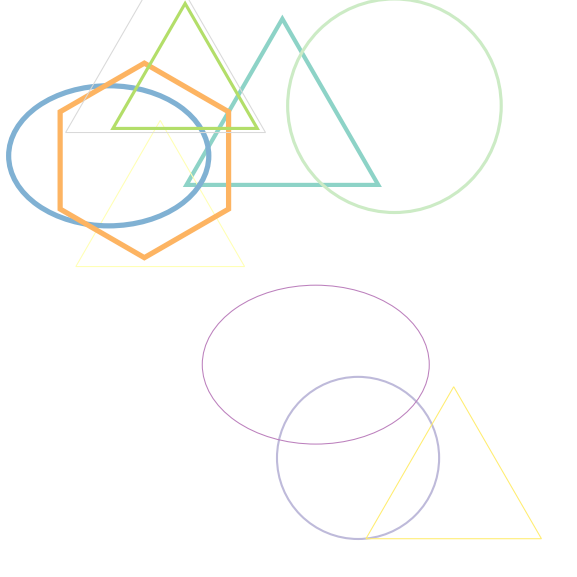[{"shape": "triangle", "thickness": 2, "radius": 0.96, "center": [0.489, 0.775]}, {"shape": "triangle", "thickness": 0.5, "radius": 0.84, "center": [0.277, 0.622]}, {"shape": "circle", "thickness": 1, "radius": 0.7, "center": [0.62, 0.206]}, {"shape": "oval", "thickness": 2.5, "radius": 0.87, "center": [0.188, 0.729]}, {"shape": "hexagon", "thickness": 2.5, "radius": 0.84, "center": [0.25, 0.721]}, {"shape": "triangle", "thickness": 1.5, "radius": 0.72, "center": [0.321, 0.849]}, {"shape": "triangle", "thickness": 0.5, "radius": 1.0, "center": [0.287, 0.87]}, {"shape": "oval", "thickness": 0.5, "radius": 0.98, "center": [0.547, 0.368]}, {"shape": "circle", "thickness": 1.5, "radius": 0.92, "center": [0.683, 0.816]}, {"shape": "triangle", "thickness": 0.5, "radius": 0.88, "center": [0.786, 0.154]}]